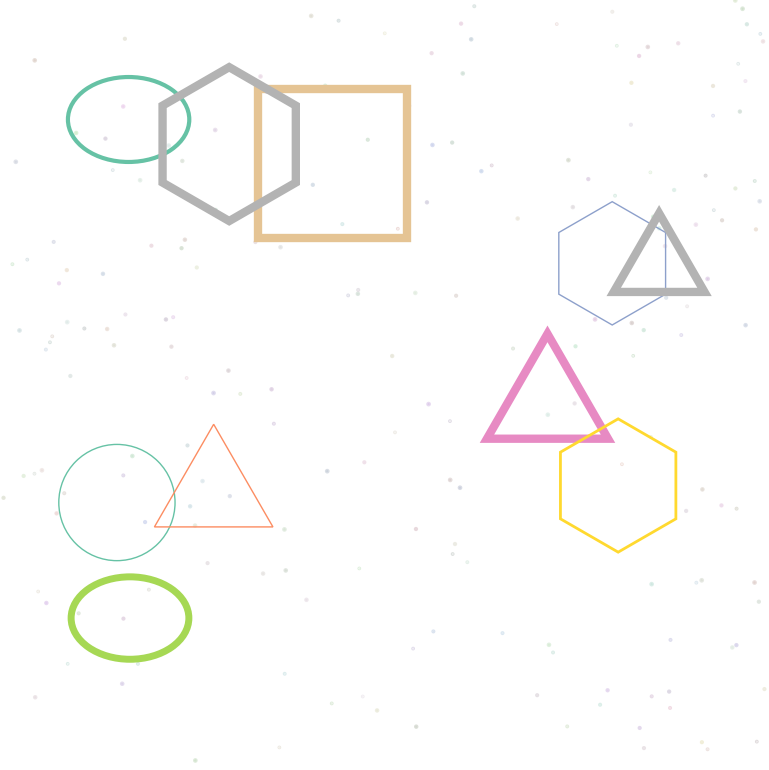[{"shape": "circle", "thickness": 0.5, "radius": 0.38, "center": [0.152, 0.347]}, {"shape": "oval", "thickness": 1.5, "radius": 0.39, "center": [0.167, 0.845]}, {"shape": "triangle", "thickness": 0.5, "radius": 0.44, "center": [0.278, 0.36]}, {"shape": "hexagon", "thickness": 0.5, "radius": 0.4, "center": [0.795, 0.658]}, {"shape": "triangle", "thickness": 3, "radius": 0.45, "center": [0.711, 0.476]}, {"shape": "oval", "thickness": 2.5, "radius": 0.38, "center": [0.169, 0.197]}, {"shape": "hexagon", "thickness": 1, "radius": 0.43, "center": [0.803, 0.369]}, {"shape": "square", "thickness": 3, "radius": 0.48, "center": [0.432, 0.788]}, {"shape": "triangle", "thickness": 3, "radius": 0.34, "center": [0.856, 0.655]}, {"shape": "hexagon", "thickness": 3, "radius": 0.5, "center": [0.298, 0.813]}]